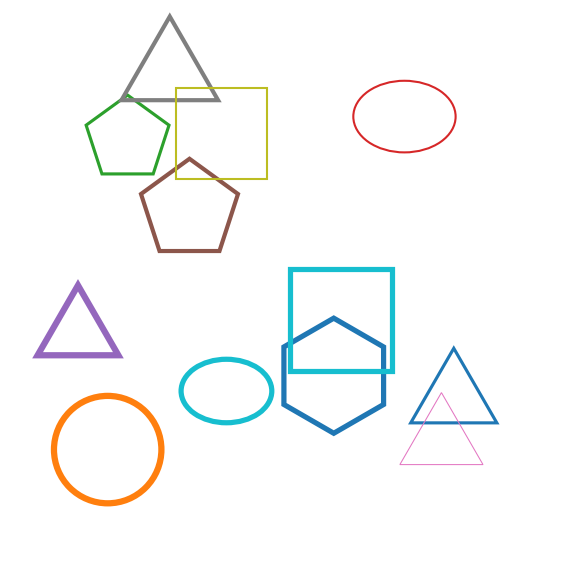[{"shape": "triangle", "thickness": 1.5, "radius": 0.43, "center": [0.786, 0.31]}, {"shape": "hexagon", "thickness": 2.5, "radius": 0.5, "center": [0.578, 0.349]}, {"shape": "circle", "thickness": 3, "radius": 0.47, "center": [0.186, 0.221]}, {"shape": "pentagon", "thickness": 1.5, "radius": 0.38, "center": [0.221, 0.759]}, {"shape": "oval", "thickness": 1, "radius": 0.44, "center": [0.7, 0.797]}, {"shape": "triangle", "thickness": 3, "radius": 0.4, "center": [0.135, 0.424]}, {"shape": "pentagon", "thickness": 2, "radius": 0.44, "center": [0.328, 0.636]}, {"shape": "triangle", "thickness": 0.5, "radius": 0.42, "center": [0.764, 0.236]}, {"shape": "triangle", "thickness": 2, "radius": 0.48, "center": [0.294, 0.874]}, {"shape": "square", "thickness": 1, "radius": 0.39, "center": [0.383, 0.767]}, {"shape": "square", "thickness": 2.5, "radius": 0.44, "center": [0.59, 0.445]}, {"shape": "oval", "thickness": 2.5, "radius": 0.39, "center": [0.392, 0.322]}]